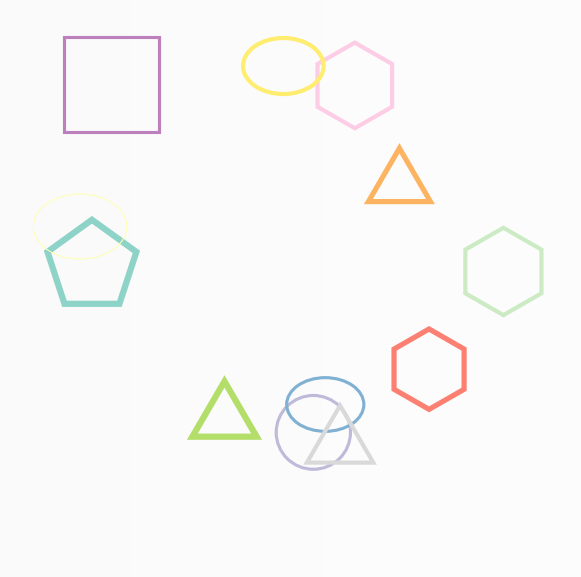[{"shape": "pentagon", "thickness": 3, "radius": 0.4, "center": [0.158, 0.538]}, {"shape": "oval", "thickness": 0.5, "radius": 0.4, "center": [0.138, 0.607]}, {"shape": "circle", "thickness": 1.5, "radius": 0.32, "center": [0.539, 0.25]}, {"shape": "hexagon", "thickness": 2.5, "radius": 0.35, "center": [0.738, 0.36]}, {"shape": "oval", "thickness": 1.5, "radius": 0.33, "center": [0.56, 0.299]}, {"shape": "triangle", "thickness": 2.5, "radius": 0.31, "center": [0.687, 0.681]}, {"shape": "triangle", "thickness": 3, "radius": 0.32, "center": [0.386, 0.275]}, {"shape": "hexagon", "thickness": 2, "radius": 0.37, "center": [0.61, 0.851]}, {"shape": "triangle", "thickness": 2, "radius": 0.33, "center": [0.585, 0.231]}, {"shape": "square", "thickness": 1.5, "radius": 0.41, "center": [0.191, 0.853]}, {"shape": "hexagon", "thickness": 2, "radius": 0.38, "center": [0.866, 0.529]}, {"shape": "oval", "thickness": 2, "radius": 0.35, "center": [0.487, 0.885]}]